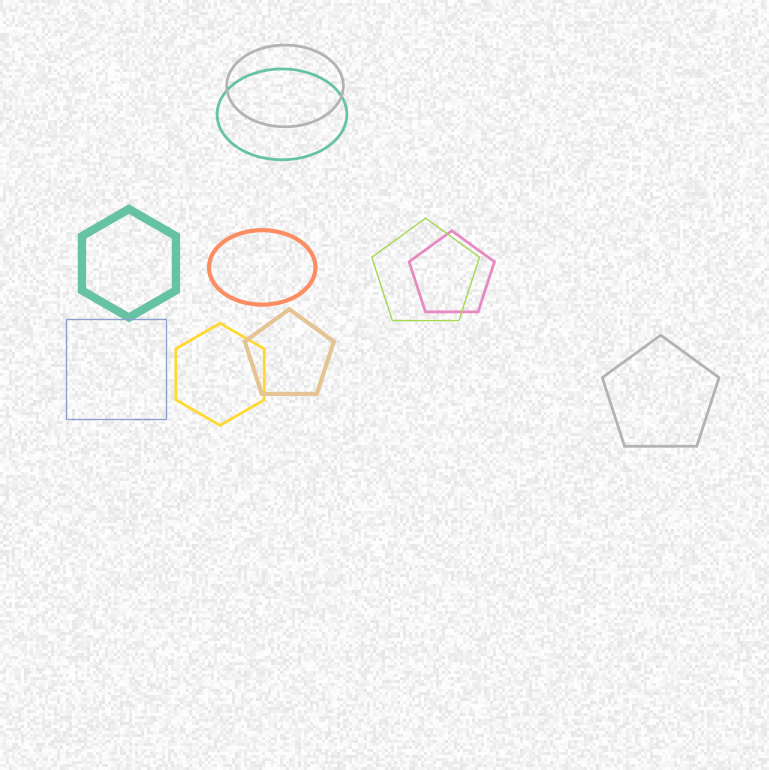[{"shape": "oval", "thickness": 1, "radius": 0.42, "center": [0.366, 0.851]}, {"shape": "hexagon", "thickness": 3, "radius": 0.35, "center": [0.167, 0.658]}, {"shape": "oval", "thickness": 1.5, "radius": 0.35, "center": [0.341, 0.653]}, {"shape": "square", "thickness": 0.5, "radius": 0.33, "center": [0.15, 0.521]}, {"shape": "pentagon", "thickness": 1, "radius": 0.29, "center": [0.587, 0.642]}, {"shape": "pentagon", "thickness": 0.5, "radius": 0.37, "center": [0.553, 0.643]}, {"shape": "hexagon", "thickness": 1, "radius": 0.33, "center": [0.286, 0.514]}, {"shape": "pentagon", "thickness": 1.5, "radius": 0.3, "center": [0.376, 0.538]}, {"shape": "pentagon", "thickness": 1, "radius": 0.4, "center": [0.858, 0.485]}, {"shape": "oval", "thickness": 1, "radius": 0.38, "center": [0.37, 0.888]}]